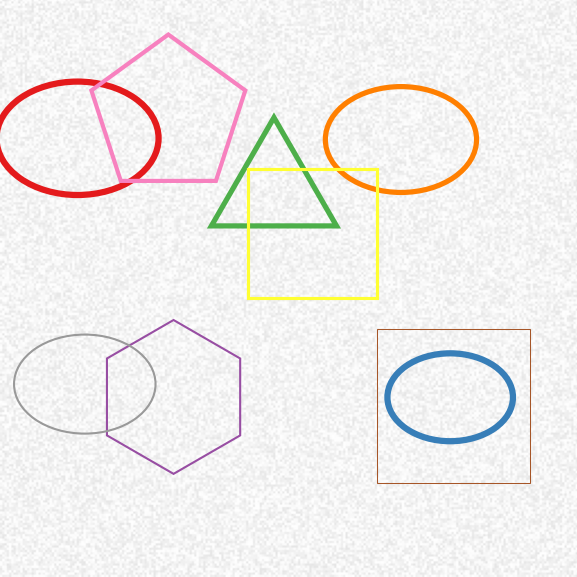[{"shape": "oval", "thickness": 3, "radius": 0.7, "center": [0.134, 0.76]}, {"shape": "oval", "thickness": 3, "radius": 0.54, "center": [0.78, 0.311]}, {"shape": "triangle", "thickness": 2.5, "radius": 0.63, "center": [0.474, 0.67]}, {"shape": "hexagon", "thickness": 1, "radius": 0.67, "center": [0.301, 0.312]}, {"shape": "oval", "thickness": 2.5, "radius": 0.65, "center": [0.694, 0.758]}, {"shape": "square", "thickness": 1.5, "radius": 0.56, "center": [0.541, 0.594]}, {"shape": "square", "thickness": 0.5, "radius": 0.66, "center": [0.786, 0.296]}, {"shape": "pentagon", "thickness": 2, "radius": 0.7, "center": [0.291, 0.799]}, {"shape": "oval", "thickness": 1, "radius": 0.61, "center": [0.147, 0.334]}]